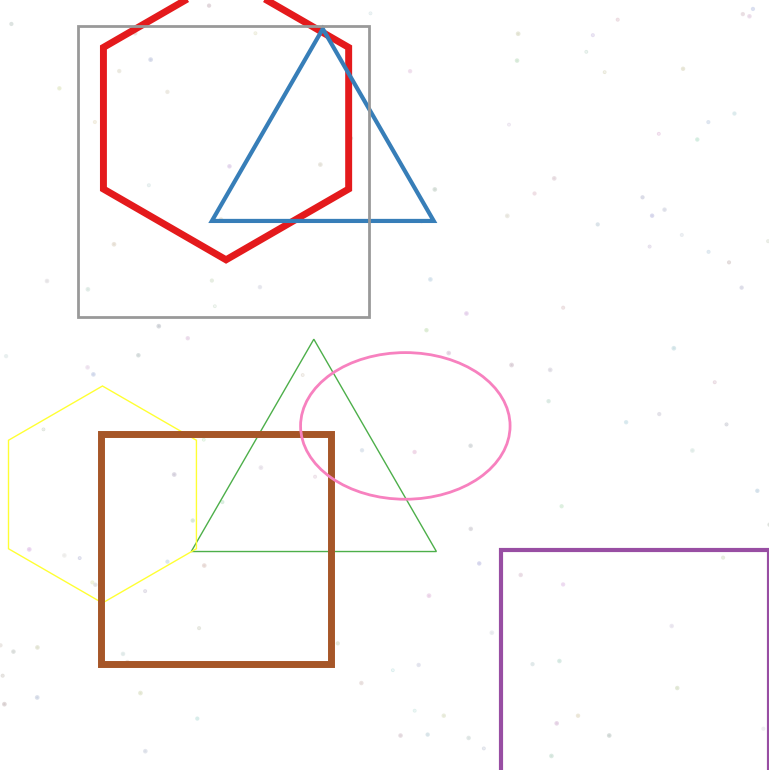[{"shape": "hexagon", "thickness": 2.5, "radius": 0.92, "center": [0.294, 0.846]}, {"shape": "triangle", "thickness": 1.5, "radius": 0.83, "center": [0.419, 0.796]}, {"shape": "triangle", "thickness": 0.5, "radius": 0.92, "center": [0.408, 0.376]}, {"shape": "square", "thickness": 1.5, "radius": 0.87, "center": [0.825, 0.111]}, {"shape": "hexagon", "thickness": 0.5, "radius": 0.7, "center": [0.133, 0.358]}, {"shape": "square", "thickness": 2.5, "radius": 0.75, "center": [0.28, 0.287]}, {"shape": "oval", "thickness": 1, "radius": 0.68, "center": [0.526, 0.447]}, {"shape": "square", "thickness": 1, "radius": 0.94, "center": [0.291, 0.778]}]